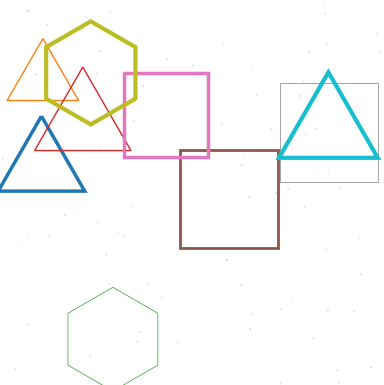[{"shape": "triangle", "thickness": 2.5, "radius": 0.65, "center": [0.108, 0.569]}, {"shape": "triangle", "thickness": 1, "radius": 0.54, "center": [0.111, 0.793]}, {"shape": "hexagon", "thickness": 0.5, "radius": 0.67, "center": [0.293, 0.119]}, {"shape": "triangle", "thickness": 1, "radius": 0.72, "center": [0.215, 0.681]}, {"shape": "square", "thickness": 2, "radius": 0.64, "center": [0.595, 0.483]}, {"shape": "square", "thickness": 2.5, "radius": 0.55, "center": [0.431, 0.701]}, {"shape": "square", "thickness": 0.5, "radius": 0.64, "center": [0.855, 0.656]}, {"shape": "hexagon", "thickness": 3, "radius": 0.67, "center": [0.236, 0.811]}, {"shape": "triangle", "thickness": 3, "radius": 0.74, "center": [0.853, 0.664]}]